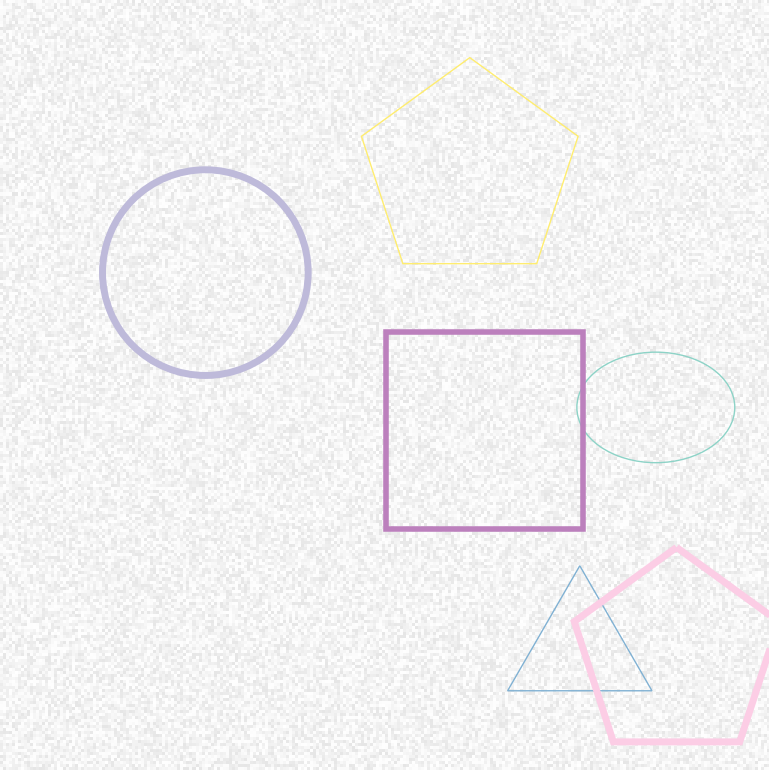[{"shape": "oval", "thickness": 0.5, "radius": 0.51, "center": [0.852, 0.471]}, {"shape": "circle", "thickness": 2.5, "radius": 0.67, "center": [0.267, 0.646]}, {"shape": "triangle", "thickness": 0.5, "radius": 0.54, "center": [0.753, 0.157]}, {"shape": "pentagon", "thickness": 2.5, "radius": 0.7, "center": [0.879, 0.149]}, {"shape": "square", "thickness": 2, "radius": 0.64, "center": [0.63, 0.44]}, {"shape": "pentagon", "thickness": 0.5, "radius": 0.74, "center": [0.61, 0.777]}]